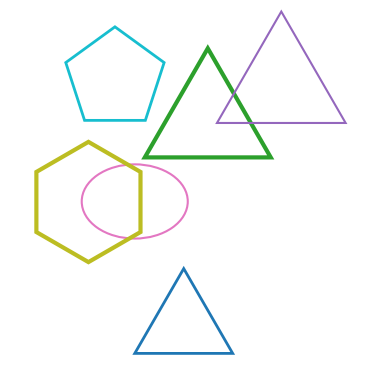[{"shape": "triangle", "thickness": 2, "radius": 0.73, "center": [0.477, 0.156]}, {"shape": "triangle", "thickness": 3, "radius": 0.94, "center": [0.54, 0.686]}, {"shape": "triangle", "thickness": 1.5, "radius": 0.96, "center": [0.731, 0.777]}, {"shape": "oval", "thickness": 1.5, "radius": 0.69, "center": [0.35, 0.477]}, {"shape": "hexagon", "thickness": 3, "radius": 0.78, "center": [0.23, 0.475]}, {"shape": "pentagon", "thickness": 2, "radius": 0.67, "center": [0.299, 0.796]}]